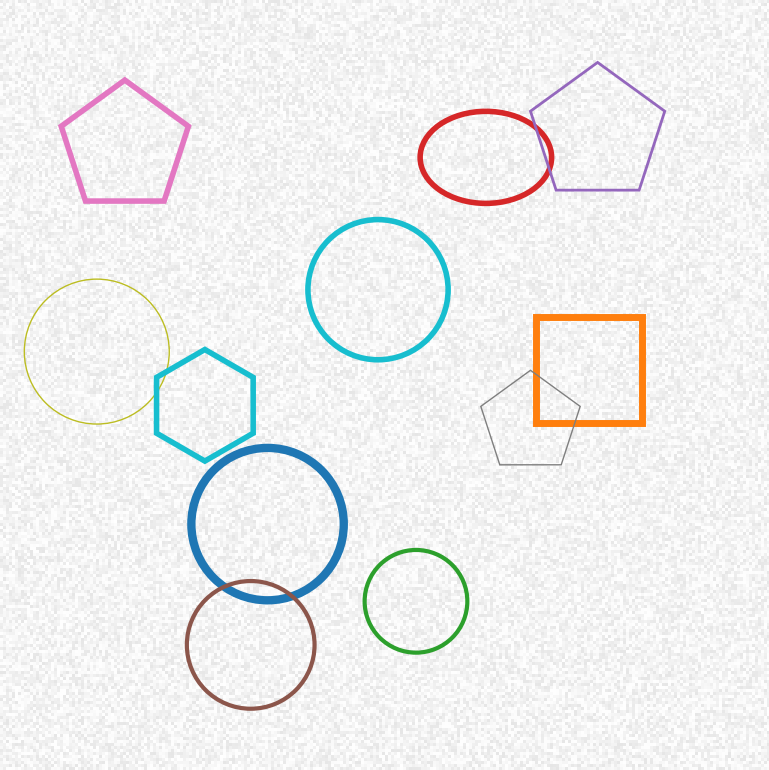[{"shape": "circle", "thickness": 3, "radius": 0.49, "center": [0.347, 0.319]}, {"shape": "square", "thickness": 2.5, "radius": 0.34, "center": [0.766, 0.52]}, {"shape": "circle", "thickness": 1.5, "radius": 0.33, "center": [0.54, 0.219]}, {"shape": "oval", "thickness": 2, "radius": 0.43, "center": [0.631, 0.796]}, {"shape": "pentagon", "thickness": 1, "radius": 0.46, "center": [0.776, 0.827]}, {"shape": "circle", "thickness": 1.5, "radius": 0.41, "center": [0.326, 0.162]}, {"shape": "pentagon", "thickness": 2, "radius": 0.43, "center": [0.162, 0.809]}, {"shape": "pentagon", "thickness": 0.5, "radius": 0.34, "center": [0.689, 0.451]}, {"shape": "circle", "thickness": 0.5, "radius": 0.47, "center": [0.126, 0.543]}, {"shape": "circle", "thickness": 2, "radius": 0.46, "center": [0.491, 0.624]}, {"shape": "hexagon", "thickness": 2, "radius": 0.36, "center": [0.266, 0.474]}]